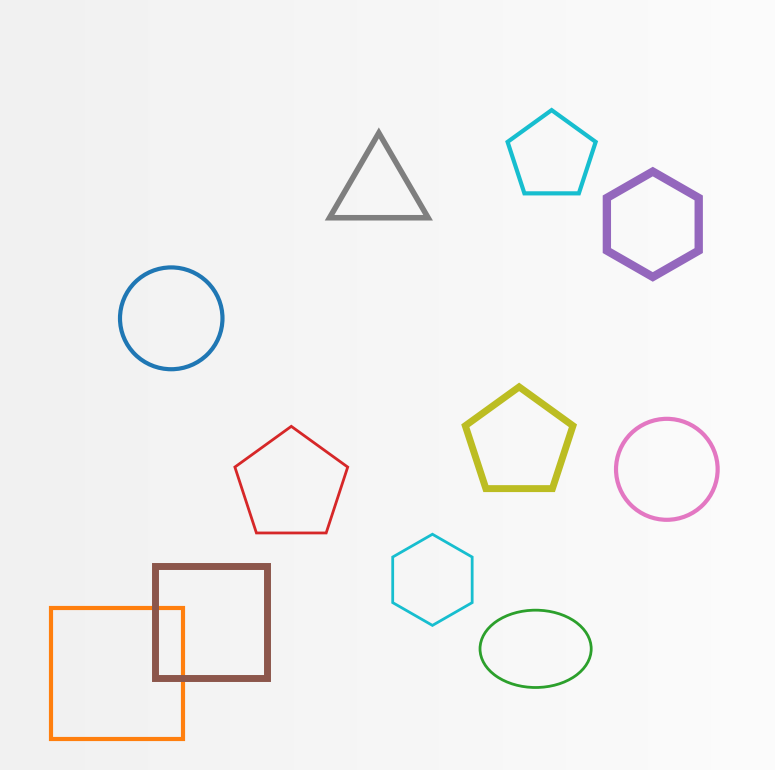[{"shape": "circle", "thickness": 1.5, "radius": 0.33, "center": [0.221, 0.587]}, {"shape": "square", "thickness": 1.5, "radius": 0.43, "center": [0.152, 0.126]}, {"shape": "oval", "thickness": 1, "radius": 0.36, "center": [0.691, 0.157]}, {"shape": "pentagon", "thickness": 1, "radius": 0.38, "center": [0.376, 0.37]}, {"shape": "hexagon", "thickness": 3, "radius": 0.34, "center": [0.842, 0.709]}, {"shape": "square", "thickness": 2.5, "radius": 0.36, "center": [0.272, 0.192]}, {"shape": "circle", "thickness": 1.5, "radius": 0.33, "center": [0.86, 0.391]}, {"shape": "triangle", "thickness": 2, "radius": 0.37, "center": [0.489, 0.754]}, {"shape": "pentagon", "thickness": 2.5, "radius": 0.37, "center": [0.67, 0.425]}, {"shape": "hexagon", "thickness": 1, "radius": 0.3, "center": [0.558, 0.247]}, {"shape": "pentagon", "thickness": 1.5, "radius": 0.3, "center": [0.712, 0.797]}]